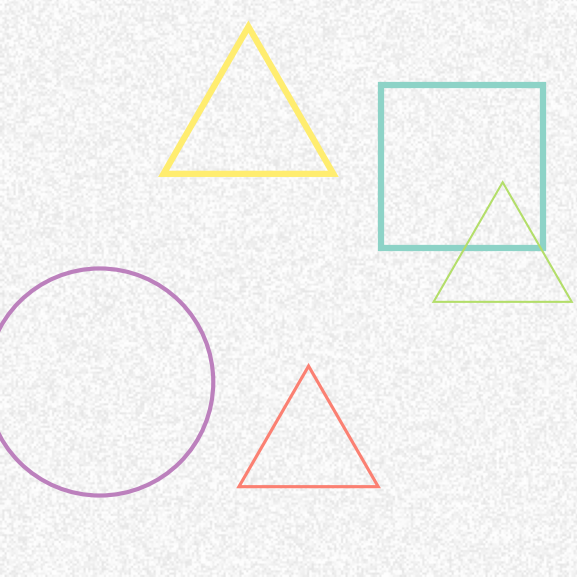[{"shape": "square", "thickness": 3, "radius": 0.7, "center": [0.799, 0.711]}, {"shape": "triangle", "thickness": 1.5, "radius": 0.7, "center": [0.534, 0.226]}, {"shape": "triangle", "thickness": 1, "radius": 0.69, "center": [0.87, 0.545]}, {"shape": "circle", "thickness": 2, "radius": 0.98, "center": [0.173, 0.338]}, {"shape": "triangle", "thickness": 3, "radius": 0.85, "center": [0.43, 0.783]}]